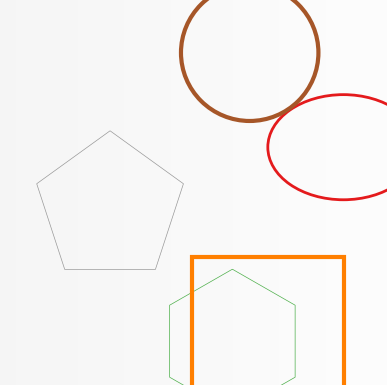[{"shape": "oval", "thickness": 2, "radius": 0.98, "center": [0.886, 0.618]}, {"shape": "hexagon", "thickness": 0.5, "radius": 0.93, "center": [0.6, 0.114]}, {"shape": "square", "thickness": 3, "radius": 0.98, "center": [0.691, 0.137]}, {"shape": "circle", "thickness": 3, "radius": 0.89, "center": [0.644, 0.863]}, {"shape": "pentagon", "thickness": 0.5, "radius": 1.0, "center": [0.284, 0.461]}]